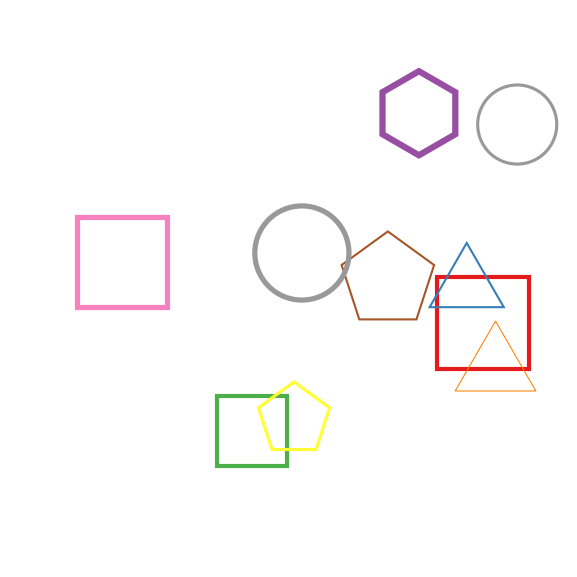[{"shape": "square", "thickness": 2, "radius": 0.4, "center": [0.836, 0.44]}, {"shape": "triangle", "thickness": 1, "radius": 0.37, "center": [0.808, 0.504]}, {"shape": "square", "thickness": 2, "radius": 0.3, "center": [0.437, 0.252]}, {"shape": "hexagon", "thickness": 3, "radius": 0.36, "center": [0.725, 0.803]}, {"shape": "triangle", "thickness": 0.5, "radius": 0.4, "center": [0.858, 0.362]}, {"shape": "pentagon", "thickness": 1.5, "radius": 0.32, "center": [0.509, 0.273]}, {"shape": "pentagon", "thickness": 1, "radius": 0.42, "center": [0.672, 0.514]}, {"shape": "square", "thickness": 2.5, "radius": 0.39, "center": [0.211, 0.546]}, {"shape": "circle", "thickness": 1.5, "radius": 0.34, "center": [0.896, 0.783]}, {"shape": "circle", "thickness": 2.5, "radius": 0.41, "center": [0.523, 0.561]}]